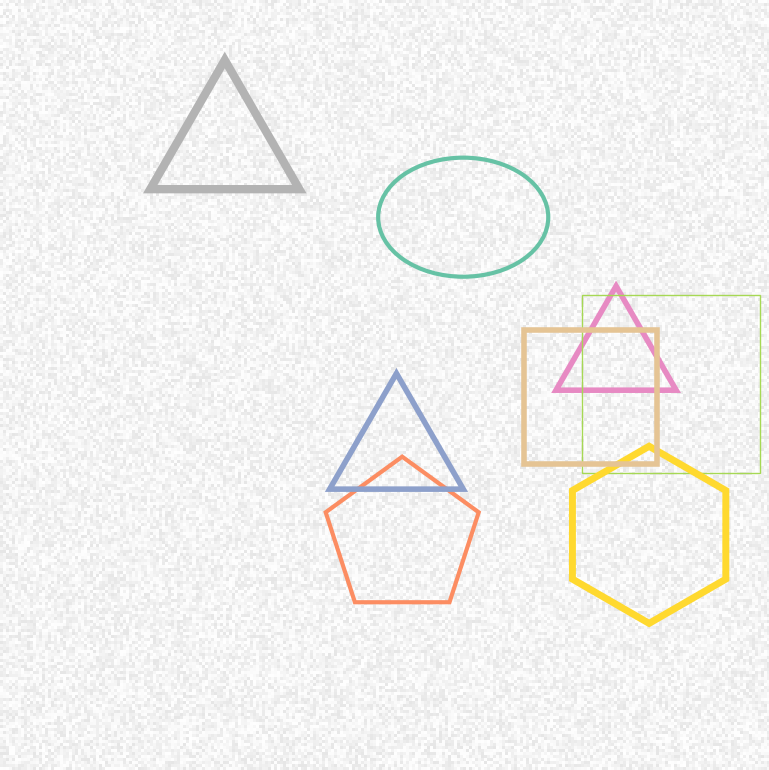[{"shape": "oval", "thickness": 1.5, "radius": 0.55, "center": [0.602, 0.718]}, {"shape": "pentagon", "thickness": 1.5, "radius": 0.52, "center": [0.522, 0.302]}, {"shape": "triangle", "thickness": 2, "radius": 0.5, "center": [0.515, 0.415]}, {"shape": "triangle", "thickness": 2, "radius": 0.45, "center": [0.8, 0.538]}, {"shape": "square", "thickness": 0.5, "radius": 0.58, "center": [0.871, 0.502]}, {"shape": "hexagon", "thickness": 2.5, "radius": 0.58, "center": [0.843, 0.305]}, {"shape": "square", "thickness": 2, "radius": 0.43, "center": [0.767, 0.485]}, {"shape": "triangle", "thickness": 3, "radius": 0.56, "center": [0.292, 0.81]}]